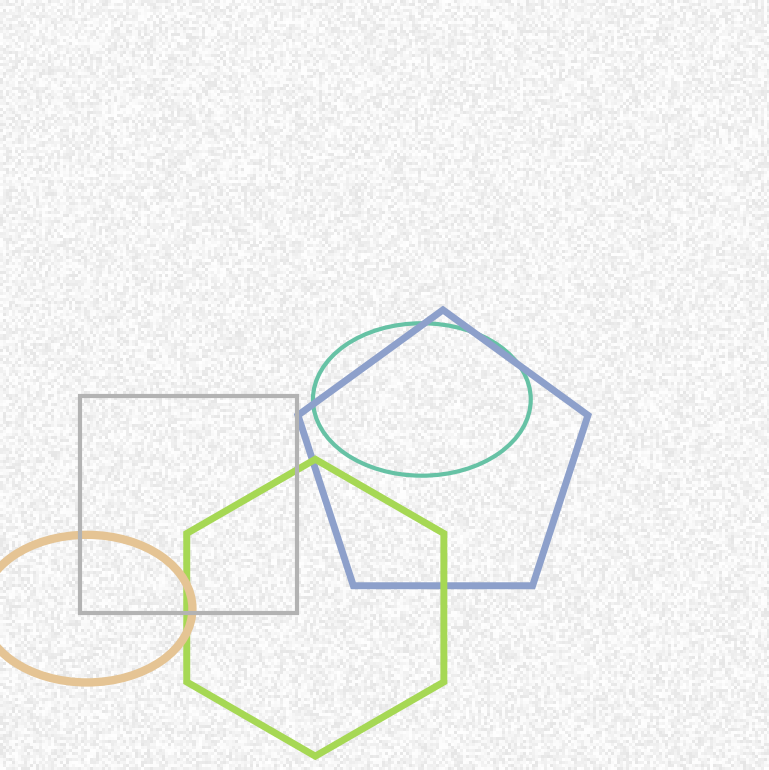[{"shape": "oval", "thickness": 1.5, "radius": 0.71, "center": [0.548, 0.481]}, {"shape": "pentagon", "thickness": 2.5, "radius": 0.99, "center": [0.575, 0.399]}, {"shape": "hexagon", "thickness": 2.5, "radius": 0.96, "center": [0.409, 0.211]}, {"shape": "oval", "thickness": 3, "radius": 0.68, "center": [0.113, 0.21]}, {"shape": "square", "thickness": 1.5, "radius": 0.7, "center": [0.245, 0.345]}]